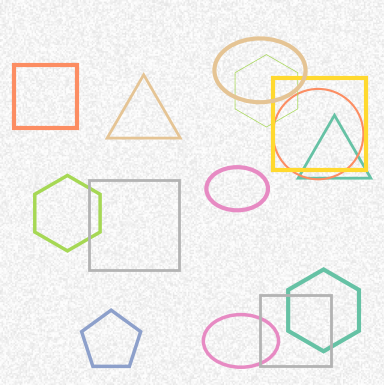[{"shape": "hexagon", "thickness": 3, "radius": 0.53, "center": [0.84, 0.194]}, {"shape": "triangle", "thickness": 2, "radius": 0.54, "center": [0.869, 0.592]}, {"shape": "square", "thickness": 3, "radius": 0.41, "center": [0.119, 0.75]}, {"shape": "circle", "thickness": 1.5, "radius": 0.59, "center": [0.826, 0.652]}, {"shape": "pentagon", "thickness": 2.5, "radius": 0.4, "center": [0.289, 0.114]}, {"shape": "oval", "thickness": 2.5, "radius": 0.49, "center": [0.626, 0.115]}, {"shape": "oval", "thickness": 3, "radius": 0.4, "center": [0.616, 0.51]}, {"shape": "hexagon", "thickness": 2.5, "radius": 0.49, "center": [0.175, 0.446]}, {"shape": "hexagon", "thickness": 0.5, "radius": 0.47, "center": [0.692, 0.764]}, {"shape": "square", "thickness": 3, "radius": 0.6, "center": [0.83, 0.679]}, {"shape": "oval", "thickness": 3, "radius": 0.59, "center": [0.675, 0.817]}, {"shape": "triangle", "thickness": 2, "radius": 0.55, "center": [0.373, 0.696]}, {"shape": "square", "thickness": 2, "radius": 0.58, "center": [0.348, 0.415]}, {"shape": "square", "thickness": 2, "radius": 0.46, "center": [0.767, 0.142]}]